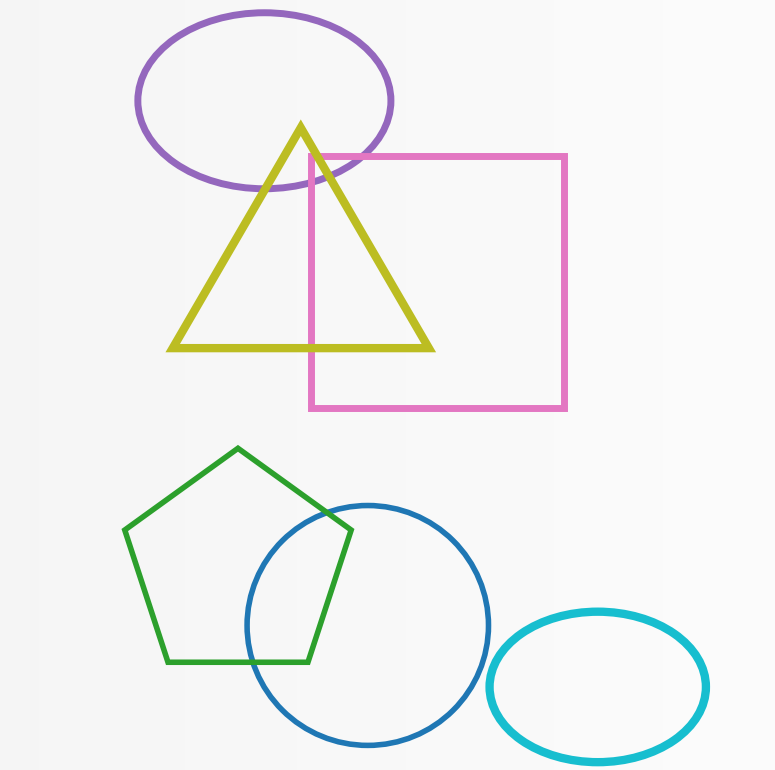[{"shape": "circle", "thickness": 2, "radius": 0.78, "center": [0.475, 0.188]}, {"shape": "pentagon", "thickness": 2, "radius": 0.77, "center": [0.307, 0.264]}, {"shape": "oval", "thickness": 2.5, "radius": 0.82, "center": [0.341, 0.869]}, {"shape": "square", "thickness": 2.5, "radius": 0.82, "center": [0.564, 0.634]}, {"shape": "triangle", "thickness": 3, "radius": 0.95, "center": [0.388, 0.643]}, {"shape": "oval", "thickness": 3, "radius": 0.7, "center": [0.771, 0.108]}]